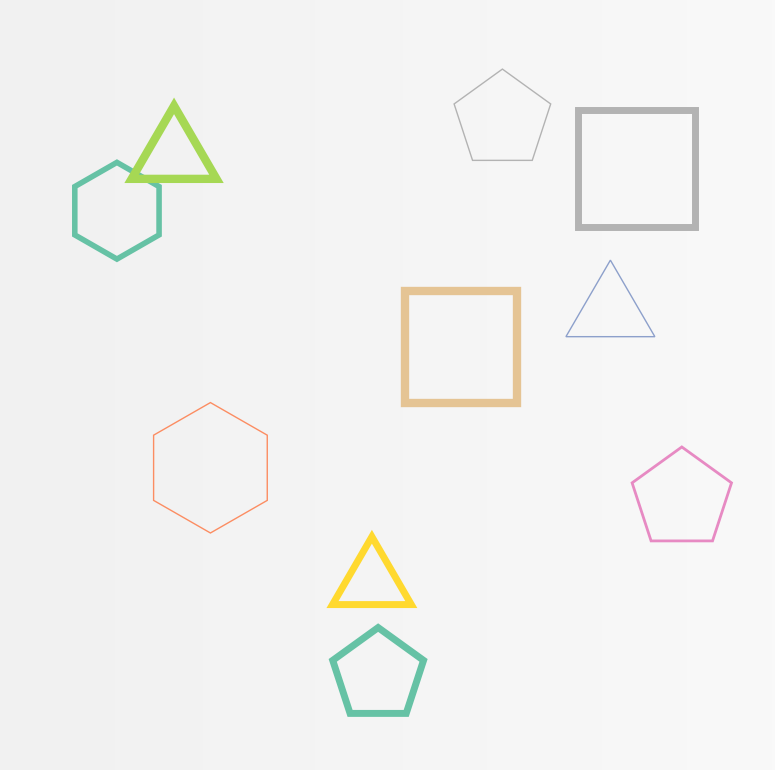[{"shape": "pentagon", "thickness": 2.5, "radius": 0.31, "center": [0.488, 0.123]}, {"shape": "hexagon", "thickness": 2, "radius": 0.31, "center": [0.151, 0.726]}, {"shape": "hexagon", "thickness": 0.5, "radius": 0.42, "center": [0.272, 0.392]}, {"shape": "triangle", "thickness": 0.5, "radius": 0.33, "center": [0.788, 0.596]}, {"shape": "pentagon", "thickness": 1, "radius": 0.34, "center": [0.88, 0.352]}, {"shape": "triangle", "thickness": 3, "radius": 0.32, "center": [0.225, 0.799]}, {"shape": "triangle", "thickness": 2.5, "radius": 0.29, "center": [0.48, 0.244]}, {"shape": "square", "thickness": 3, "radius": 0.36, "center": [0.595, 0.549]}, {"shape": "square", "thickness": 2.5, "radius": 0.38, "center": [0.821, 0.781]}, {"shape": "pentagon", "thickness": 0.5, "radius": 0.33, "center": [0.648, 0.845]}]